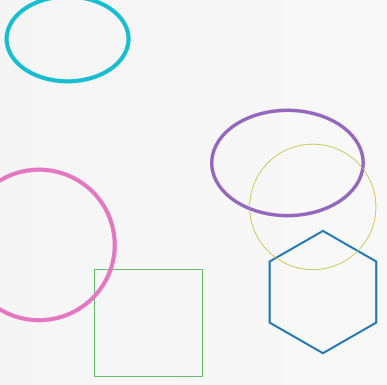[{"shape": "hexagon", "thickness": 1.5, "radius": 0.79, "center": [0.833, 0.241]}, {"shape": "square", "thickness": 0.5, "radius": 0.69, "center": [0.382, 0.162]}, {"shape": "oval", "thickness": 2.5, "radius": 0.98, "center": [0.742, 0.577]}, {"shape": "circle", "thickness": 3, "radius": 0.98, "center": [0.101, 0.364]}, {"shape": "circle", "thickness": 0.5, "radius": 0.81, "center": [0.807, 0.463]}, {"shape": "oval", "thickness": 3, "radius": 0.79, "center": [0.174, 0.899]}]